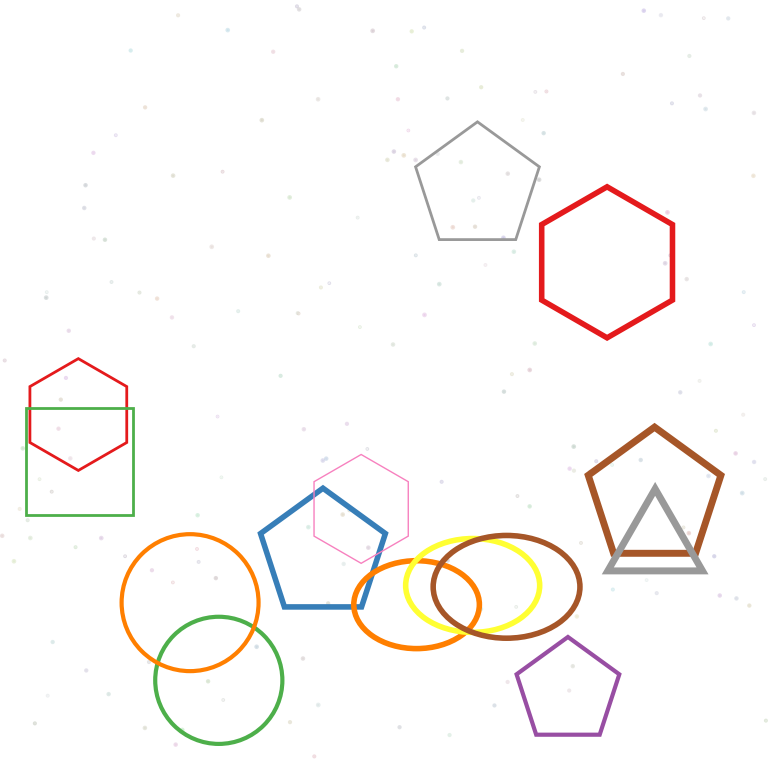[{"shape": "hexagon", "thickness": 1, "radius": 0.36, "center": [0.102, 0.462]}, {"shape": "hexagon", "thickness": 2, "radius": 0.49, "center": [0.788, 0.659]}, {"shape": "pentagon", "thickness": 2, "radius": 0.43, "center": [0.419, 0.281]}, {"shape": "circle", "thickness": 1.5, "radius": 0.41, "center": [0.284, 0.116]}, {"shape": "square", "thickness": 1, "radius": 0.35, "center": [0.103, 0.4]}, {"shape": "pentagon", "thickness": 1.5, "radius": 0.35, "center": [0.738, 0.103]}, {"shape": "oval", "thickness": 2, "radius": 0.41, "center": [0.541, 0.215]}, {"shape": "circle", "thickness": 1.5, "radius": 0.44, "center": [0.247, 0.217]}, {"shape": "oval", "thickness": 2, "radius": 0.44, "center": [0.614, 0.24]}, {"shape": "pentagon", "thickness": 2.5, "radius": 0.45, "center": [0.85, 0.355]}, {"shape": "oval", "thickness": 2, "radius": 0.48, "center": [0.658, 0.238]}, {"shape": "hexagon", "thickness": 0.5, "radius": 0.35, "center": [0.469, 0.339]}, {"shape": "pentagon", "thickness": 1, "radius": 0.42, "center": [0.62, 0.757]}, {"shape": "triangle", "thickness": 2.5, "radius": 0.36, "center": [0.851, 0.294]}]